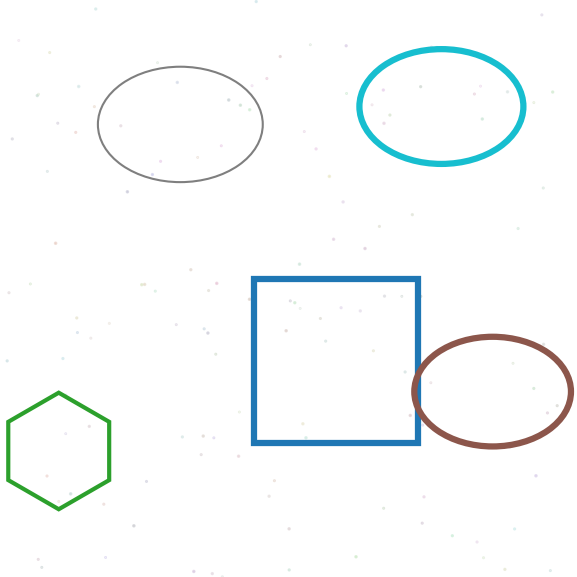[{"shape": "square", "thickness": 3, "radius": 0.71, "center": [0.582, 0.374]}, {"shape": "hexagon", "thickness": 2, "radius": 0.5, "center": [0.102, 0.218]}, {"shape": "oval", "thickness": 3, "radius": 0.68, "center": [0.853, 0.321]}, {"shape": "oval", "thickness": 1, "radius": 0.71, "center": [0.312, 0.784]}, {"shape": "oval", "thickness": 3, "radius": 0.71, "center": [0.764, 0.815]}]